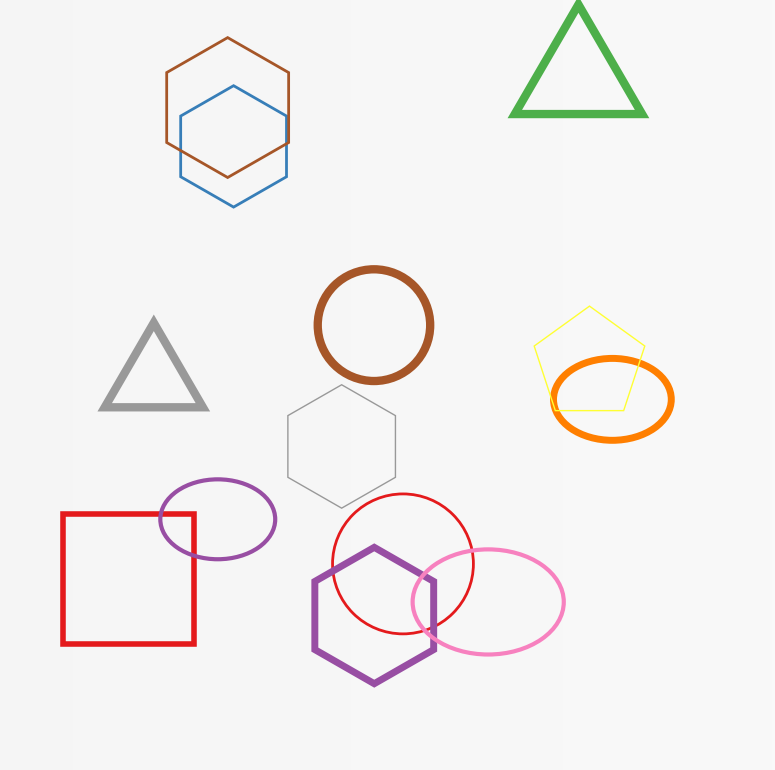[{"shape": "circle", "thickness": 1, "radius": 0.45, "center": [0.52, 0.268]}, {"shape": "square", "thickness": 2, "radius": 0.42, "center": [0.166, 0.248]}, {"shape": "hexagon", "thickness": 1, "radius": 0.39, "center": [0.301, 0.81]}, {"shape": "triangle", "thickness": 3, "radius": 0.47, "center": [0.746, 0.899]}, {"shape": "oval", "thickness": 1.5, "radius": 0.37, "center": [0.281, 0.326]}, {"shape": "hexagon", "thickness": 2.5, "radius": 0.44, "center": [0.483, 0.201]}, {"shape": "oval", "thickness": 2.5, "radius": 0.38, "center": [0.79, 0.481]}, {"shape": "pentagon", "thickness": 0.5, "radius": 0.38, "center": [0.761, 0.527]}, {"shape": "hexagon", "thickness": 1, "radius": 0.45, "center": [0.294, 0.86]}, {"shape": "circle", "thickness": 3, "radius": 0.36, "center": [0.483, 0.578]}, {"shape": "oval", "thickness": 1.5, "radius": 0.49, "center": [0.63, 0.218]}, {"shape": "triangle", "thickness": 3, "radius": 0.37, "center": [0.198, 0.508]}, {"shape": "hexagon", "thickness": 0.5, "radius": 0.4, "center": [0.441, 0.42]}]